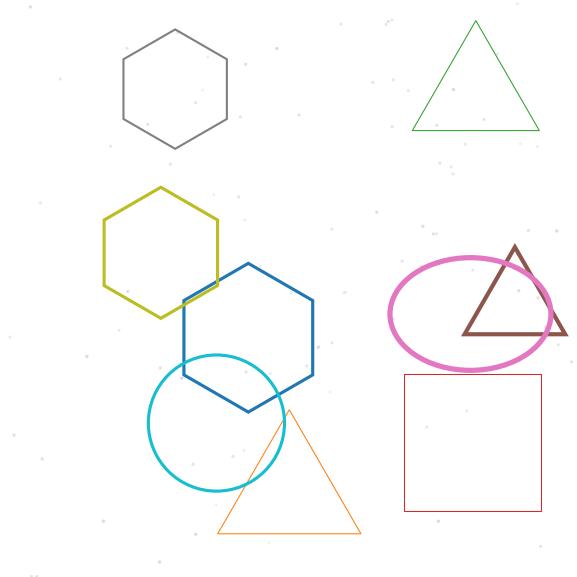[{"shape": "hexagon", "thickness": 1.5, "radius": 0.64, "center": [0.43, 0.414]}, {"shape": "triangle", "thickness": 0.5, "radius": 0.72, "center": [0.501, 0.146]}, {"shape": "triangle", "thickness": 0.5, "radius": 0.63, "center": [0.824, 0.836]}, {"shape": "square", "thickness": 0.5, "radius": 0.59, "center": [0.818, 0.233]}, {"shape": "triangle", "thickness": 2, "radius": 0.5, "center": [0.892, 0.471]}, {"shape": "oval", "thickness": 2.5, "radius": 0.7, "center": [0.815, 0.455]}, {"shape": "hexagon", "thickness": 1, "radius": 0.52, "center": [0.303, 0.845]}, {"shape": "hexagon", "thickness": 1.5, "radius": 0.57, "center": [0.278, 0.561]}, {"shape": "circle", "thickness": 1.5, "radius": 0.59, "center": [0.375, 0.267]}]